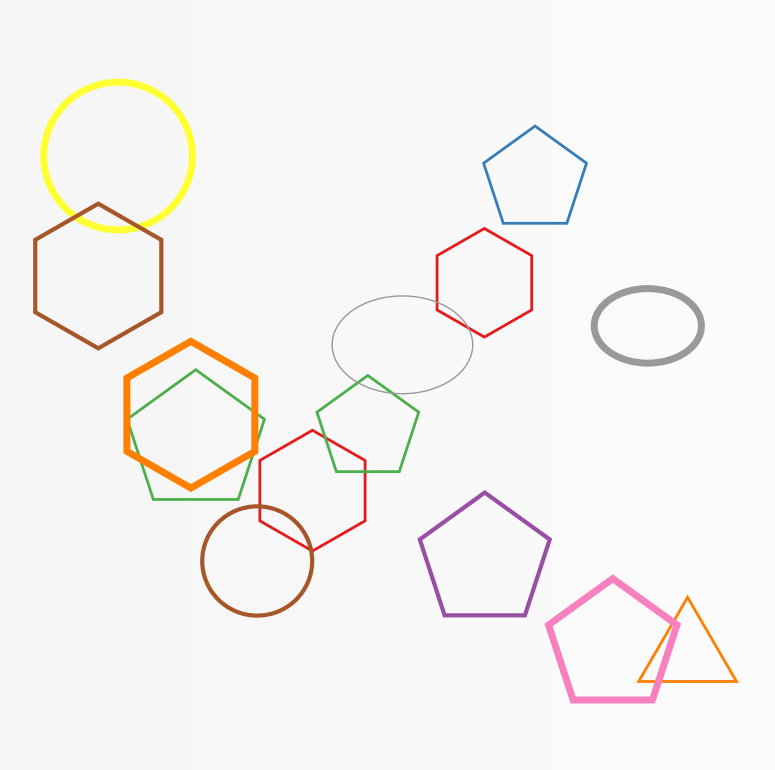[{"shape": "hexagon", "thickness": 1, "radius": 0.35, "center": [0.625, 0.633]}, {"shape": "hexagon", "thickness": 1, "radius": 0.39, "center": [0.403, 0.363]}, {"shape": "pentagon", "thickness": 1, "radius": 0.35, "center": [0.69, 0.766]}, {"shape": "pentagon", "thickness": 1, "radius": 0.47, "center": [0.253, 0.427]}, {"shape": "pentagon", "thickness": 1, "radius": 0.35, "center": [0.475, 0.443]}, {"shape": "pentagon", "thickness": 1.5, "radius": 0.44, "center": [0.626, 0.272]}, {"shape": "triangle", "thickness": 1, "radius": 0.36, "center": [0.887, 0.151]}, {"shape": "hexagon", "thickness": 2.5, "radius": 0.48, "center": [0.246, 0.461]}, {"shape": "circle", "thickness": 2.5, "radius": 0.48, "center": [0.152, 0.797]}, {"shape": "circle", "thickness": 1.5, "radius": 0.35, "center": [0.332, 0.271]}, {"shape": "hexagon", "thickness": 1.5, "radius": 0.47, "center": [0.127, 0.642]}, {"shape": "pentagon", "thickness": 2.5, "radius": 0.44, "center": [0.791, 0.161]}, {"shape": "oval", "thickness": 2.5, "radius": 0.35, "center": [0.836, 0.577]}, {"shape": "oval", "thickness": 0.5, "radius": 0.45, "center": [0.519, 0.552]}]